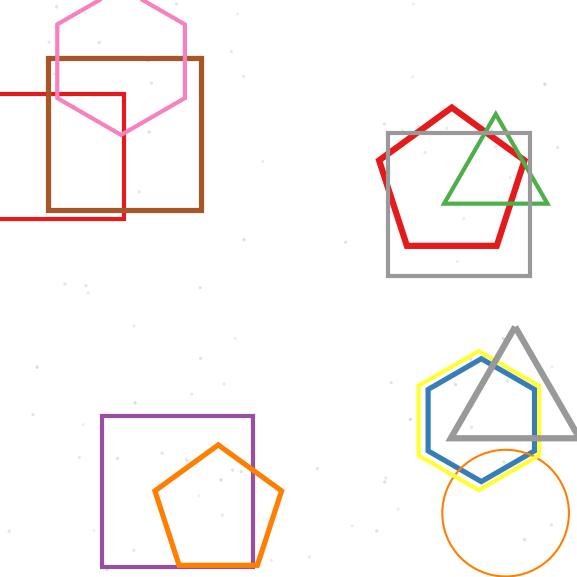[{"shape": "square", "thickness": 2, "radius": 0.54, "center": [0.106, 0.728]}, {"shape": "pentagon", "thickness": 3, "radius": 0.66, "center": [0.782, 0.681]}, {"shape": "hexagon", "thickness": 2.5, "radius": 0.53, "center": [0.833, 0.272]}, {"shape": "triangle", "thickness": 2, "radius": 0.52, "center": [0.858, 0.698]}, {"shape": "square", "thickness": 2, "radius": 0.65, "center": [0.307, 0.148]}, {"shape": "circle", "thickness": 1, "radius": 0.55, "center": [0.876, 0.111]}, {"shape": "pentagon", "thickness": 2.5, "radius": 0.58, "center": [0.378, 0.113]}, {"shape": "hexagon", "thickness": 2, "radius": 0.6, "center": [0.829, 0.271]}, {"shape": "square", "thickness": 2.5, "radius": 0.66, "center": [0.215, 0.767]}, {"shape": "hexagon", "thickness": 2, "radius": 0.64, "center": [0.21, 0.893]}, {"shape": "triangle", "thickness": 3, "radius": 0.64, "center": [0.892, 0.305]}, {"shape": "square", "thickness": 2, "radius": 0.62, "center": [0.795, 0.645]}]